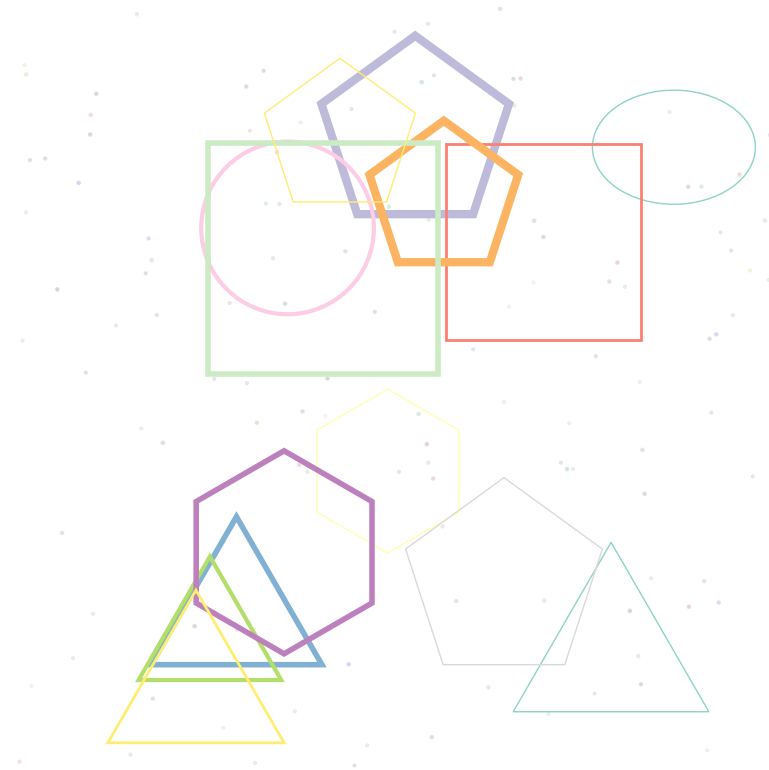[{"shape": "oval", "thickness": 0.5, "radius": 0.53, "center": [0.875, 0.809]}, {"shape": "triangle", "thickness": 0.5, "radius": 0.73, "center": [0.794, 0.149]}, {"shape": "hexagon", "thickness": 0.5, "radius": 0.53, "center": [0.504, 0.388]}, {"shape": "pentagon", "thickness": 3, "radius": 0.64, "center": [0.539, 0.826]}, {"shape": "square", "thickness": 1, "radius": 0.63, "center": [0.706, 0.686]}, {"shape": "triangle", "thickness": 2, "radius": 0.64, "center": [0.307, 0.201]}, {"shape": "pentagon", "thickness": 3, "radius": 0.51, "center": [0.576, 0.742]}, {"shape": "triangle", "thickness": 1.5, "radius": 0.53, "center": [0.273, 0.17]}, {"shape": "circle", "thickness": 1.5, "radius": 0.56, "center": [0.373, 0.704]}, {"shape": "pentagon", "thickness": 0.5, "radius": 0.67, "center": [0.655, 0.245]}, {"shape": "hexagon", "thickness": 2, "radius": 0.66, "center": [0.369, 0.283]}, {"shape": "square", "thickness": 2, "radius": 0.75, "center": [0.419, 0.664]}, {"shape": "pentagon", "thickness": 0.5, "radius": 0.52, "center": [0.441, 0.821]}, {"shape": "triangle", "thickness": 1, "radius": 0.66, "center": [0.254, 0.101]}]